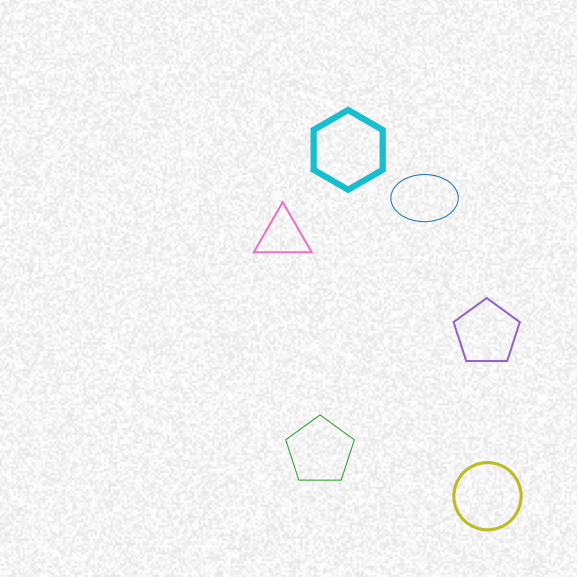[{"shape": "oval", "thickness": 0.5, "radius": 0.29, "center": [0.735, 0.656]}, {"shape": "pentagon", "thickness": 0.5, "radius": 0.31, "center": [0.554, 0.218]}, {"shape": "pentagon", "thickness": 1, "radius": 0.3, "center": [0.843, 0.423]}, {"shape": "triangle", "thickness": 1, "radius": 0.29, "center": [0.49, 0.591]}, {"shape": "circle", "thickness": 1.5, "radius": 0.29, "center": [0.844, 0.14]}, {"shape": "hexagon", "thickness": 3, "radius": 0.35, "center": [0.603, 0.74]}]